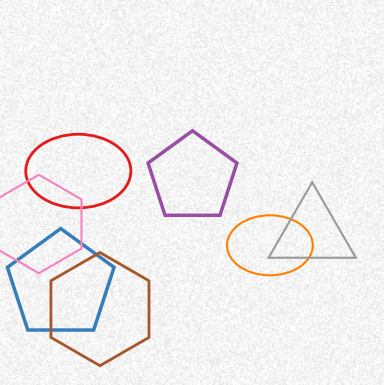[{"shape": "oval", "thickness": 2, "radius": 0.68, "center": [0.203, 0.556]}, {"shape": "pentagon", "thickness": 2.5, "radius": 0.73, "center": [0.158, 0.261]}, {"shape": "pentagon", "thickness": 2.5, "radius": 0.61, "center": [0.5, 0.539]}, {"shape": "oval", "thickness": 1.5, "radius": 0.56, "center": [0.701, 0.363]}, {"shape": "hexagon", "thickness": 2, "radius": 0.74, "center": [0.26, 0.197]}, {"shape": "hexagon", "thickness": 1.5, "radius": 0.64, "center": [0.101, 0.418]}, {"shape": "triangle", "thickness": 1.5, "radius": 0.65, "center": [0.811, 0.396]}]